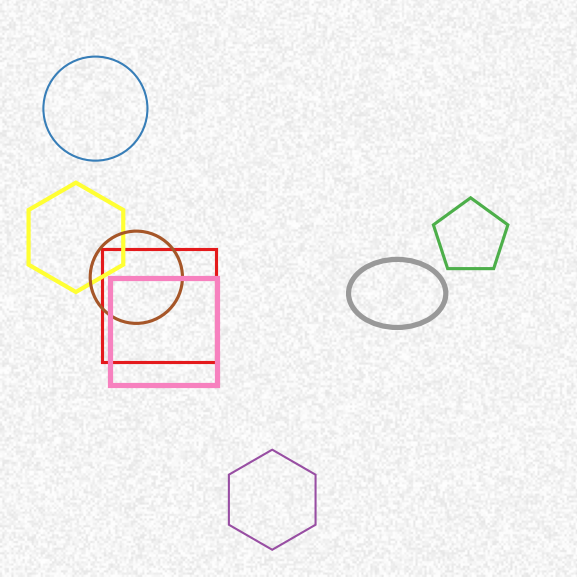[{"shape": "square", "thickness": 1.5, "radius": 0.49, "center": [0.275, 0.47]}, {"shape": "circle", "thickness": 1, "radius": 0.45, "center": [0.165, 0.811]}, {"shape": "pentagon", "thickness": 1.5, "radius": 0.34, "center": [0.815, 0.589]}, {"shape": "hexagon", "thickness": 1, "radius": 0.43, "center": [0.471, 0.134]}, {"shape": "hexagon", "thickness": 2, "radius": 0.47, "center": [0.131, 0.588]}, {"shape": "circle", "thickness": 1.5, "radius": 0.4, "center": [0.236, 0.519]}, {"shape": "square", "thickness": 2.5, "radius": 0.46, "center": [0.283, 0.425]}, {"shape": "oval", "thickness": 2.5, "radius": 0.42, "center": [0.688, 0.491]}]